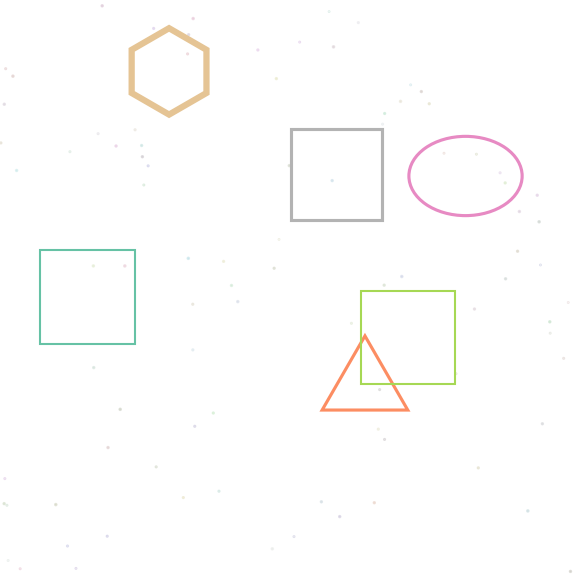[{"shape": "square", "thickness": 1, "radius": 0.41, "center": [0.151, 0.485]}, {"shape": "triangle", "thickness": 1.5, "radius": 0.43, "center": [0.632, 0.332]}, {"shape": "oval", "thickness": 1.5, "radius": 0.49, "center": [0.806, 0.694]}, {"shape": "square", "thickness": 1, "radius": 0.4, "center": [0.707, 0.415]}, {"shape": "hexagon", "thickness": 3, "radius": 0.37, "center": [0.293, 0.875]}, {"shape": "square", "thickness": 1.5, "radius": 0.39, "center": [0.583, 0.697]}]